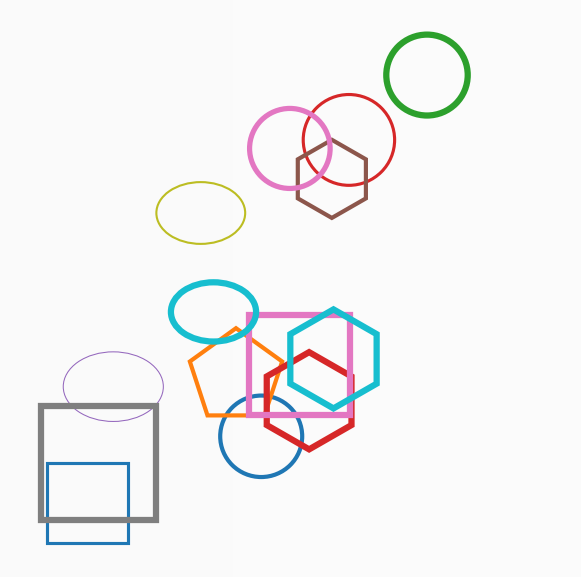[{"shape": "circle", "thickness": 2, "radius": 0.35, "center": [0.449, 0.244]}, {"shape": "square", "thickness": 1.5, "radius": 0.35, "center": [0.151, 0.128]}, {"shape": "pentagon", "thickness": 2, "radius": 0.42, "center": [0.406, 0.347]}, {"shape": "circle", "thickness": 3, "radius": 0.35, "center": [0.735, 0.869]}, {"shape": "circle", "thickness": 1.5, "radius": 0.39, "center": [0.6, 0.757]}, {"shape": "hexagon", "thickness": 3, "radius": 0.42, "center": [0.532, 0.305]}, {"shape": "oval", "thickness": 0.5, "radius": 0.43, "center": [0.195, 0.33]}, {"shape": "hexagon", "thickness": 2, "radius": 0.34, "center": [0.571, 0.689]}, {"shape": "square", "thickness": 3, "radius": 0.43, "center": [0.515, 0.367]}, {"shape": "circle", "thickness": 2.5, "radius": 0.35, "center": [0.499, 0.742]}, {"shape": "square", "thickness": 3, "radius": 0.5, "center": [0.17, 0.198]}, {"shape": "oval", "thickness": 1, "radius": 0.38, "center": [0.345, 0.63]}, {"shape": "hexagon", "thickness": 3, "radius": 0.43, "center": [0.574, 0.378]}, {"shape": "oval", "thickness": 3, "radius": 0.37, "center": [0.367, 0.459]}]